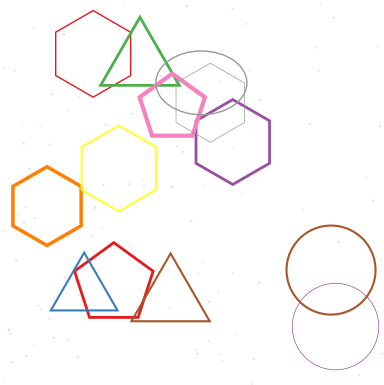[{"shape": "hexagon", "thickness": 1, "radius": 0.56, "center": [0.242, 0.86]}, {"shape": "pentagon", "thickness": 2, "radius": 0.54, "center": [0.296, 0.262]}, {"shape": "triangle", "thickness": 1.5, "radius": 0.5, "center": [0.219, 0.244]}, {"shape": "triangle", "thickness": 2, "radius": 0.59, "center": [0.363, 0.837]}, {"shape": "circle", "thickness": 0.5, "radius": 0.56, "center": [0.872, 0.152]}, {"shape": "hexagon", "thickness": 2, "radius": 0.55, "center": [0.605, 0.631]}, {"shape": "hexagon", "thickness": 2.5, "radius": 0.51, "center": [0.122, 0.465]}, {"shape": "hexagon", "thickness": 1.5, "radius": 0.56, "center": [0.309, 0.563]}, {"shape": "triangle", "thickness": 1.5, "radius": 0.59, "center": [0.443, 0.224]}, {"shape": "circle", "thickness": 1.5, "radius": 0.58, "center": [0.86, 0.299]}, {"shape": "pentagon", "thickness": 3, "radius": 0.45, "center": [0.447, 0.72]}, {"shape": "hexagon", "thickness": 0.5, "radius": 0.51, "center": [0.546, 0.733]}, {"shape": "oval", "thickness": 1, "radius": 0.59, "center": [0.523, 0.785]}]